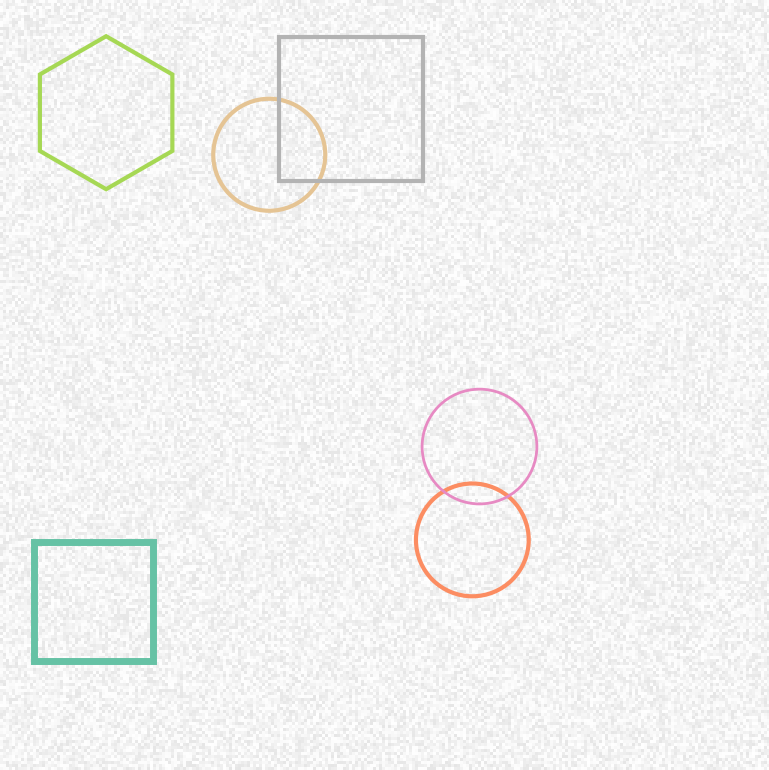[{"shape": "square", "thickness": 2.5, "radius": 0.39, "center": [0.122, 0.219]}, {"shape": "circle", "thickness": 1.5, "radius": 0.37, "center": [0.613, 0.299]}, {"shape": "circle", "thickness": 1, "radius": 0.37, "center": [0.623, 0.42]}, {"shape": "hexagon", "thickness": 1.5, "radius": 0.5, "center": [0.138, 0.854]}, {"shape": "circle", "thickness": 1.5, "radius": 0.36, "center": [0.35, 0.799]}, {"shape": "square", "thickness": 1.5, "radius": 0.47, "center": [0.456, 0.858]}]